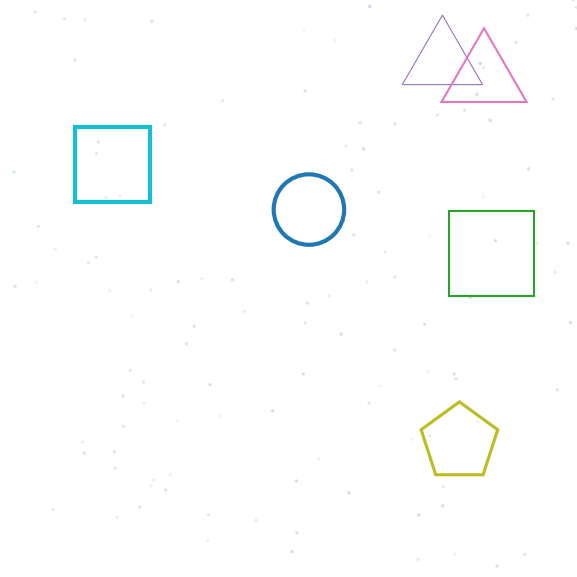[{"shape": "circle", "thickness": 2, "radius": 0.31, "center": [0.535, 0.636]}, {"shape": "square", "thickness": 1, "radius": 0.37, "center": [0.851, 0.56]}, {"shape": "triangle", "thickness": 0.5, "radius": 0.4, "center": [0.766, 0.893]}, {"shape": "triangle", "thickness": 1, "radius": 0.43, "center": [0.838, 0.865]}, {"shape": "pentagon", "thickness": 1.5, "radius": 0.35, "center": [0.796, 0.233]}, {"shape": "square", "thickness": 2, "radius": 0.33, "center": [0.195, 0.714]}]